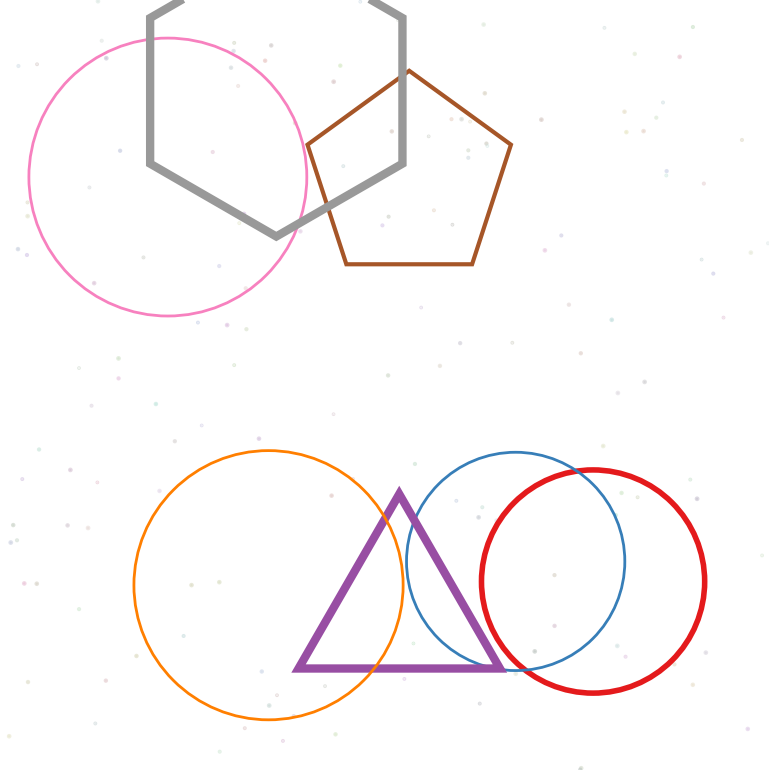[{"shape": "circle", "thickness": 2, "radius": 0.72, "center": [0.77, 0.245]}, {"shape": "circle", "thickness": 1, "radius": 0.71, "center": [0.67, 0.271]}, {"shape": "triangle", "thickness": 3, "radius": 0.76, "center": [0.518, 0.207]}, {"shape": "circle", "thickness": 1, "radius": 0.87, "center": [0.349, 0.24]}, {"shape": "pentagon", "thickness": 1.5, "radius": 0.69, "center": [0.531, 0.769]}, {"shape": "circle", "thickness": 1, "radius": 0.9, "center": [0.218, 0.77]}, {"shape": "hexagon", "thickness": 3, "radius": 0.95, "center": [0.359, 0.882]}]